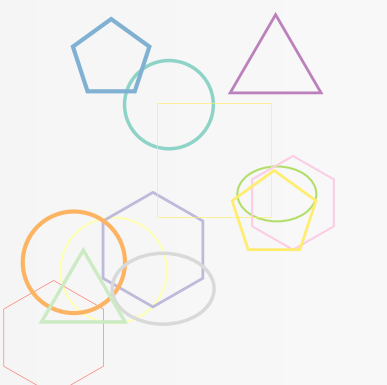[{"shape": "circle", "thickness": 2.5, "radius": 0.57, "center": [0.436, 0.728]}, {"shape": "circle", "thickness": 1.5, "radius": 0.69, "center": [0.294, 0.298]}, {"shape": "hexagon", "thickness": 2, "radius": 0.74, "center": [0.395, 0.352]}, {"shape": "hexagon", "thickness": 0.5, "radius": 0.74, "center": [0.138, 0.123]}, {"shape": "pentagon", "thickness": 3, "radius": 0.52, "center": [0.287, 0.847]}, {"shape": "circle", "thickness": 3, "radius": 0.66, "center": [0.191, 0.319]}, {"shape": "oval", "thickness": 1.5, "radius": 0.51, "center": [0.714, 0.496]}, {"shape": "hexagon", "thickness": 1.5, "radius": 0.61, "center": [0.756, 0.473]}, {"shape": "oval", "thickness": 2.5, "radius": 0.66, "center": [0.421, 0.25]}, {"shape": "triangle", "thickness": 2, "radius": 0.68, "center": [0.711, 0.826]}, {"shape": "triangle", "thickness": 2.5, "radius": 0.62, "center": [0.215, 0.226]}, {"shape": "pentagon", "thickness": 2, "radius": 0.57, "center": [0.707, 0.443]}, {"shape": "square", "thickness": 0.5, "radius": 0.74, "center": [0.552, 0.584]}]